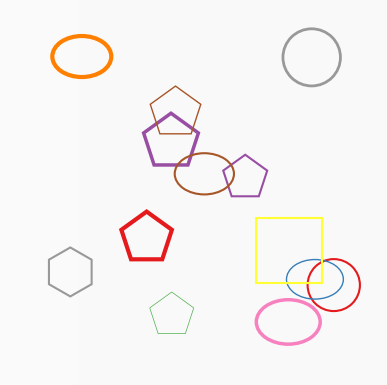[{"shape": "pentagon", "thickness": 3, "radius": 0.34, "center": [0.378, 0.382]}, {"shape": "circle", "thickness": 1.5, "radius": 0.34, "center": [0.861, 0.26]}, {"shape": "oval", "thickness": 1, "radius": 0.37, "center": [0.813, 0.275]}, {"shape": "pentagon", "thickness": 0.5, "radius": 0.3, "center": [0.443, 0.182]}, {"shape": "pentagon", "thickness": 2.5, "radius": 0.37, "center": [0.441, 0.632]}, {"shape": "pentagon", "thickness": 1.5, "radius": 0.3, "center": [0.633, 0.538]}, {"shape": "oval", "thickness": 3, "radius": 0.38, "center": [0.211, 0.853]}, {"shape": "square", "thickness": 1.5, "radius": 0.42, "center": [0.745, 0.35]}, {"shape": "oval", "thickness": 1.5, "radius": 0.38, "center": [0.527, 0.549]}, {"shape": "pentagon", "thickness": 1, "radius": 0.34, "center": [0.453, 0.708]}, {"shape": "oval", "thickness": 2.5, "radius": 0.41, "center": [0.744, 0.164]}, {"shape": "circle", "thickness": 2, "radius": 0.37, "center": [0.804, 0.851]}, {"shape": "hexagon", "thickness": 1.5, "radius": 0.32, "center": [0.181, 0.294]}]